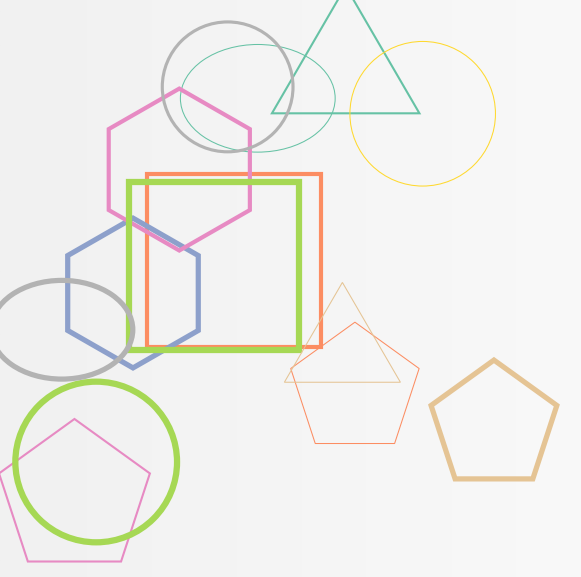[{"shape": "triangle", "thickness": 1, "radius": 0.73, "center": [0.595, 0.876]}, {"shape": "oval", "thickness": 0.5, "radius": 0.67, "center": [0.443, 0.829]}, {"shape": "pentagon", "thickness": 0.5, "radius": 0.58, "center": [0.611, 0.325]}, {"shape": "square", "thickness": 2, "radius": 0.75, "center": [0.402, 0.549]}, {"shape": "hexagon", "thickness": 2.5, "radius": 0.65, "center": [0.229, 0.492]}, {"shape": "pentagon", "thickness": 1, "radius": 0.68, "center": [0.128, 0.137]}, {"shape": "hexagon", "thickness": 2, "radius": 0.7, "center": [0.308, 0.706]}, {"shape": "square", "thickness": 3, "radius": 0.73, "center": [0.369, 0.539]}, {"shape": "circle", "thickness": 3, "radius": 0.7, "center": [0.166, 0.199]}, {"shape": "circle", "thickness": 0.5, "radius": 0.63, "center": [0.727, 0.802]}, {"shape": "pentagon", "thickness": 2.5, "radius": 0.57, "center": [0.85, 0.262]}, {"shape": "triangle", "thickness": 0.5, "radius": 0.58, "center": [0.589, 0.395]}, {"shape": "oval", "thickness": 2.5, "radius": 0.61, "center": [0.106, 0.428]}, {"shape": "circle", "thickness": 1.5, "radius": 0.56, "center": [0.392, 0.849]}]